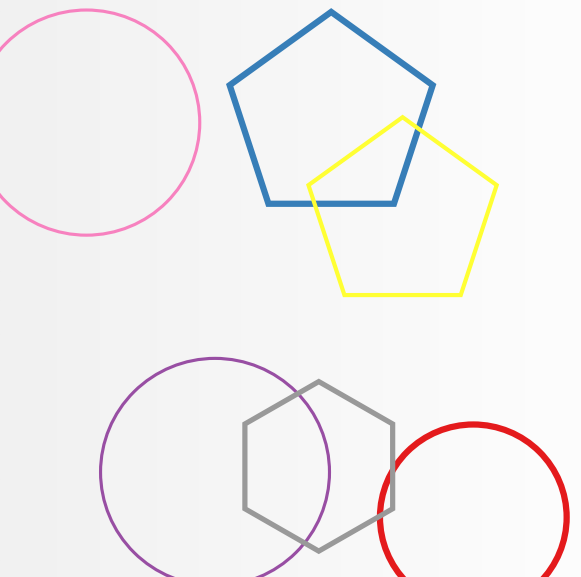[{"shape": "circle", "thickness": 3, "radius": 0.8, "center": [0.814, 0.103]}, {"shape": "pentagon", "thickness": 3, "radius": 0.92, "center": [0.57, 0.795]}, {"shape": "circle", "thickness": 1.5, "radius": 0.98, "center": [0.37, 0.182]}, {"shape": "pentagon", "thickness": 2, "radius": 0.85, "center": [0.693, 0.626]}, {"shape": "circle", "thickness": 1.5, "radius": 0.97, "center": [0.149, 0.787]}, {"shape": "hexagon", "thickness": 2.5, "radius": 0.73, "center": [0.548, 0.192]}]